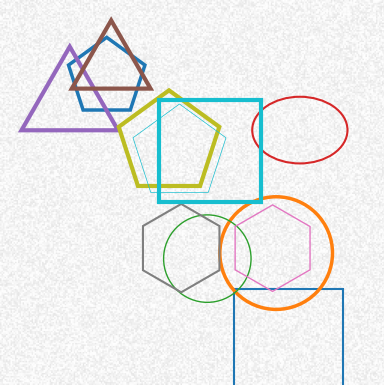[{"shape": "pentagon", "thickness": 2.5, "radius": 0.52, "center": [0.277, 0.799]}, {"shape": "square", "thickness": 1.5, "radius": 0.71, "center": [0.75, 0.107]}, {"shape": "circle", "thickness": 2.5, "radius": 0.73, "center": [0.717, 0.343]}, {"shape": "circle", "thickness": 1, "radius": 0.57, "center": [0.539, 0.328]}, {"shape": "oval", "thickness": 1.5, "radius": 0.62, "center": [0.779, 0.662]}, {"shape": "triangle", "thickness": 3, "radius": 0.72, "center": [0.181, 0.734]}, {"shape": "triangle", "thickness": 3, "radius": 0.59, "center": [0.289, 0.829]}, {"shape": "hexagon", "thickness": 1, "radius": 0.56, "center": [0.708, 0.355]}, {"shape": "hexagon", "thickness": 1.5, "radius": 0.57, "center": [0.471, 0.356]}, {"shape": "pentagon", "thickness": 3, "radius": 0.69, "center": [0.439, 0.628]}, {"shape": "pentagon", "thickness": 0.5, "radius": 0.63, "center": [0.466, 0.603]}, {"shape": "square", "thickness": 3, "radius": 0.66, "center": [0.545, 0.608]}]